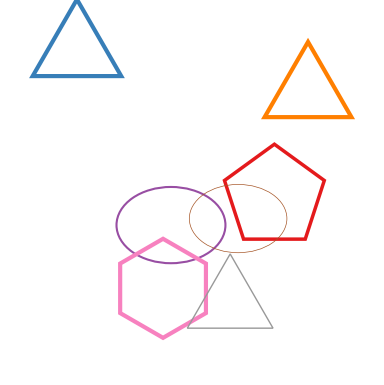[{"shape": "pentagon", "thickness": 2.5, "radius": 0.68, "center": [0.713, 0.489]}, {"shape": "triangle", "thickness": 3, "radius": 0.66, "center": [0.2, 0.869]}, {"shape": "oval", "thickness": 1.5, "radius": 0.71, "center": [0.444, 0.415]}, {"shape": "triangle", "thickness": 3, "radius": 0.65, "center": [0.8, 0.761]}, {"shape": "oval", "thickness": 0.5, "radius": 0.63, "center": [0.618, 0.432]}, {"shape": "hexagon", "thickness": 3, "radius": 0.64, "center": [0.424, 0.251]}, {"shape": "triangle", "thickness": 1, "radius": 0.64, "center": [0.598, 0.212]}]